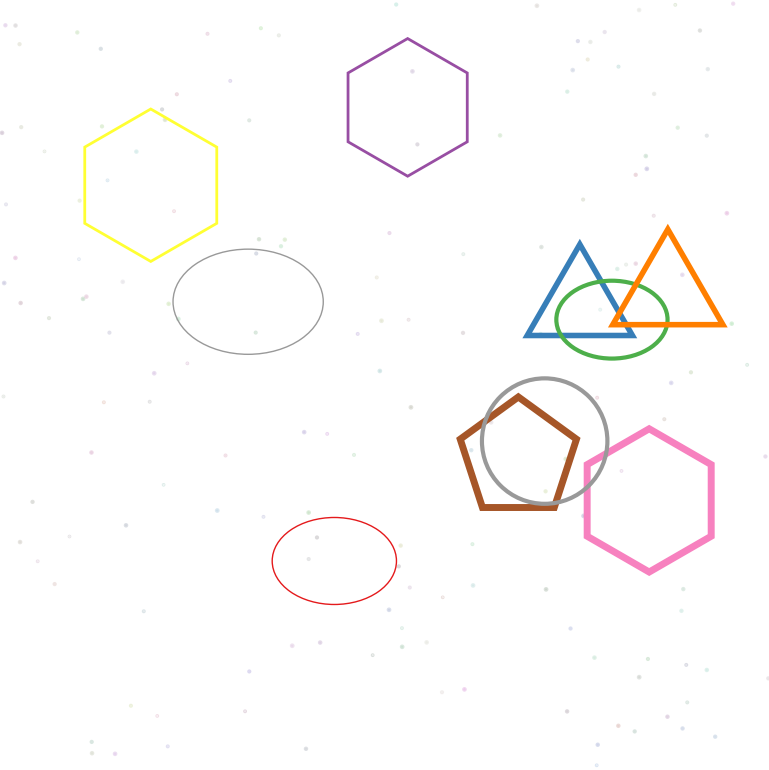[{"shape": "oval", "thickness": 0.5, "radius": 0.4, "center": [0.434, 0.271]}, {"shape": "triangle", "thickness": 2, "radius": 0.39, "center": [0.753, 0.604]}, {"shape": "oval", "thickness": 1.5, "radius": 0.36, "center": [0.795, 0.585]}, {"shape": "hexagon", "thickness": 1, "radius": 0.45, "center": [0.529, 0.861]}, {"shape": "triangle", "thickness": 2, "radius": 0.41, "center": [0.867, 0.62]}, {"shape": "hexagon", "thickness": 1, "radius": 0.49, "center": [0.196, 0.759]}, {"shape": "pentagon", "thickness": 2.5, "radius": 0.4, "center": [0.673, 0.405]}, {"shape": "hexagon", "thickness": 2.5, "radius": 0.47, "center": [0.843, 0.35]}, {"shape": "circle", "thickness": 1.5, "radius": 0.41, "center": [0.707, 0.427]}, {"shape": "oval", "thickness": 0.5, "radius": 0.49, "center": [0.322, 0.608]}]